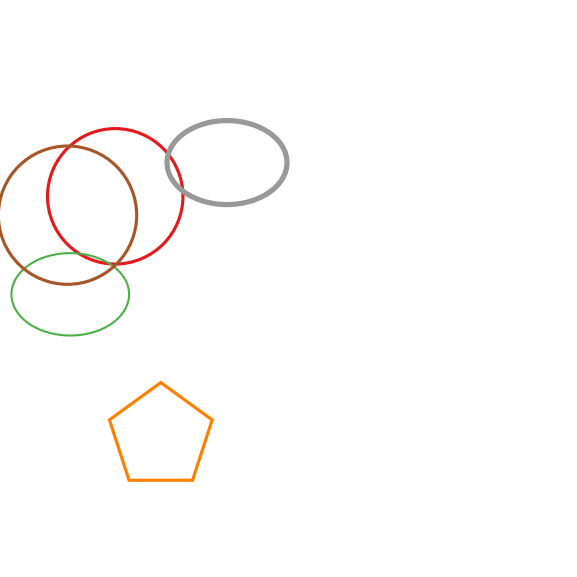[{"shape": "circle", "thickness": 1.5, "radius": 0.59, "center": [0.2, 0.659]}, {"shape": "oval", "thickness": 1, "radius": 0.51, "center": [0.122, 0.489]}, {"shape": "pentagon", "thickness": 1.5, "radius": 0.47, "center": [0.278, 0.243]}, {"shape": "circle", "thickness": 1.5, "radius": 0.6, "center": [0.117, 0.627]}, {"shape": "oval", "thickness": 2.5, "radius": 0.52, "center": [0.393, 0.718]}]